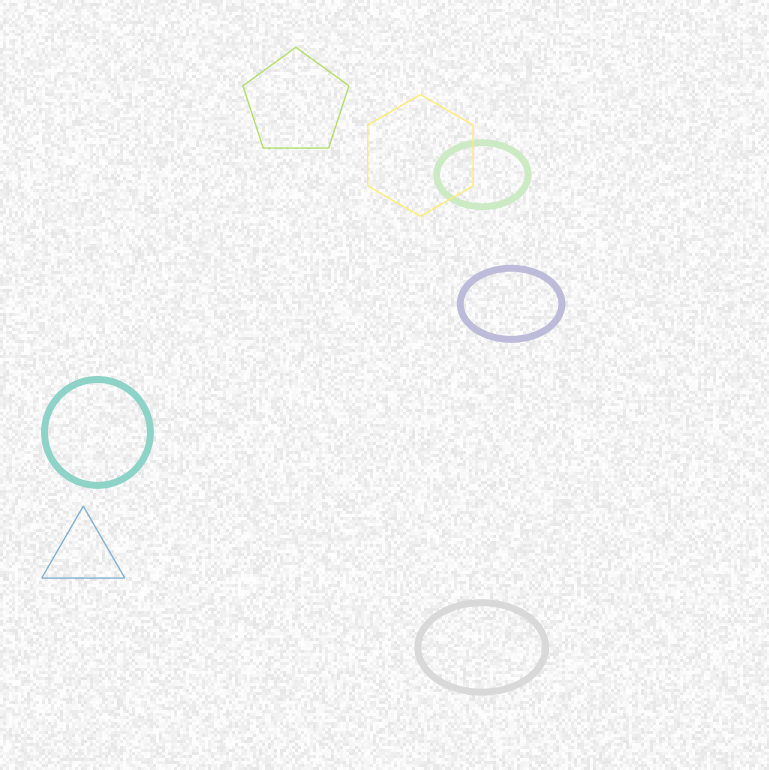[{"shape": "circle", "thickness": 2.5, "radius": 0.34, "center": [0.127, 0.438]}, {"shape": "oval", "thickness": 2.5, "radius": 0.33, "center": [0.664, 0.605]}, {"shape": "triangle", "thickness": 0.5, "radius": 0.31, "center": [0.108, 0.28]}, {"shape": "pentagon", "thickness": 0.5, "radius": 0.36, "center": [0.384, 0.866]}, {"shape": "oval", "thickness": 2.5, "radius": 0.41, "center": [0.626, 0.159]}, {"shape": "oval", "thickness": 2.5, "radius": 0.3, "center": [0.627, 0.773]}, {"shape": "hexagon", "thickness": 0.5, "radius": 0.4, "center": [0.546, 0.798]}]